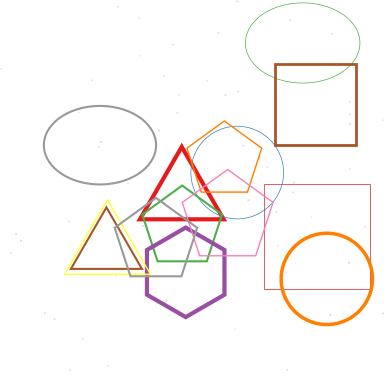[{"shape": "triangle", "thickness": 3, "radius": 0.63, "center": [0.472, 0.493]}, {"shape": "square", "thickness": 0.5, "radius": 0.68, "center": [0.823, 0.385]}, {"shape": "circle", "thickness": 0.5, "radius": 0.6, "center": [0.616, 0.552]}, {"shape": "oval", "thickness": 0.5, "radius": 0.74, "center": [0.786, 0.888]}, {"shape": "pentagon", "thickness": 1.5, "radius": 0.54, "center": [0.473, 0.409]}, {"shape": "hexagon", "thickness": 3, "radius": 0.58, "center": [0.482, 0.293]}, {"shape": "pentagon", "thickness": 1, "radius": 0.51, "center": [0.583, 0.584]}, {"shape": "circle", "thickness": 2.5, "radius": 0.59, "center": [0.849, 0.276]}, {"shape": "triangle", "thickness": 1, "radius": 0.65, "center": [0.279, 0.352]}, {"shape": "triangle", "thickness": 1.5, "radius": 0.53, "center": [0.276, 0.355]}, {"shape": "square", "thickness": 2, "radius": 0.52, "center": [0.82, 0.728]}, {"shape": "pentagon", "thickness": 1, "radius": 0.62, "center": [0.591, 0.436]}, {"shape": "pentagon", "thickness": 1.5, "radius": 0.56, "center": [0.405, 0.373]}, {"shape": "oval", "thickness": 1.5, "radius": 0.73, "center": [0.26, 0.623]}]